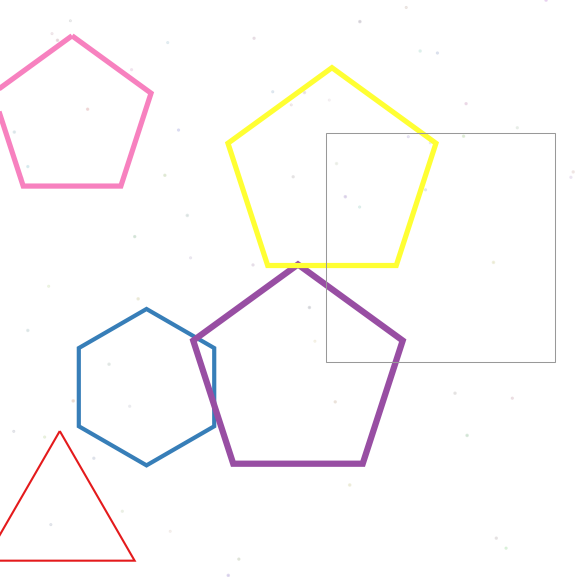[{"shape": "triangle", "thickness": 1, "radius": 0.75, "center": [0.104, 0.103]}, {"shape": "hexagon", "thickness": 2, "radius": 0.68, "center": [0.254, 0.329]}, {"shape": "pentagon", "thickness": 3, "radius": 0.95, "center": [0.516, 0.35]}, {"shape": "pentagon", "thickness": 2.5, "radius": 0.95, "center": [0.575, 0.693]}, {"shape": "pentagon", "thickness": 2.5, "radius": 0.72, "center": [0.125, 0.793]}, {"shape": "square", "thickness": 0.5, "radius": 0.99, "center": [0.763, 0.571]}]